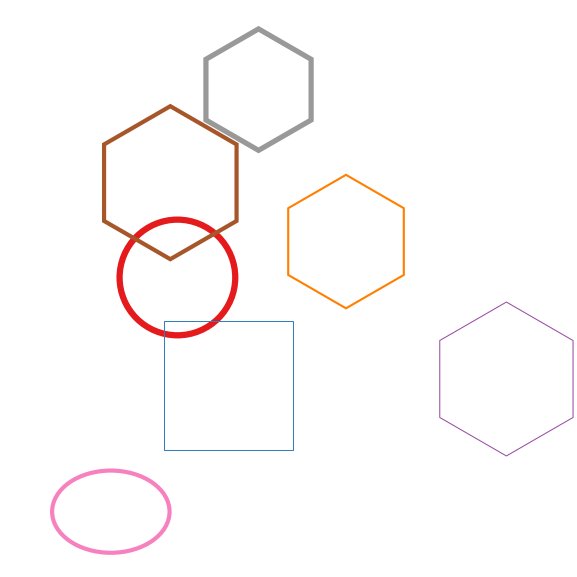[{"shape": "circle", "thickness": 3, "radius": 0.5, "center": [0.307, 0.519]}, {"shape": "square", "thickness": 0.5, "radius": 0.56, "center": [0.395, 0.332]}, {"shape": "hexagon", "thickness": 0.5, "radius": 0.67, "center": [0.877, 0.343]}, {"shape": "hexagon", "thickness": 1, "radius": 0.58, "center": [0.599, 0.581]}, {"shape": "hexagon", "thickness": 2, "radius": 0.66, "center": [0.295, 0.683]}, {"shape": "oval", "thickness": 2, "radius": 0.51, "center": [0.192, 0.113]}, {"shape": "hexagon", "thickness": 2.5, "radius": 0.53, "center": [0.448, 0.844]}]